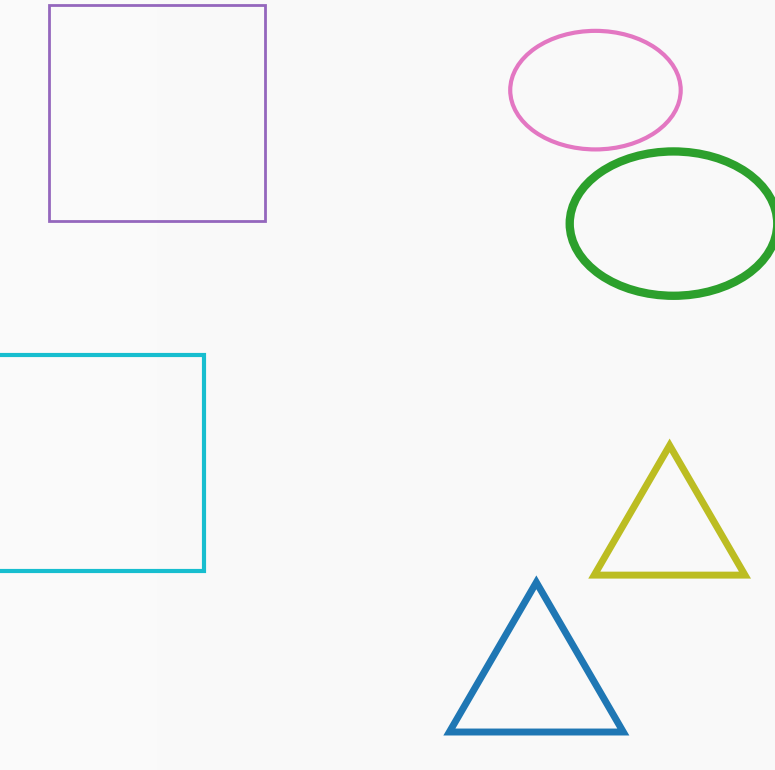[{"shape": "triangle", "thickness": 2.5, "radius": 0.65, "center": [0.692, 0.114]}, {"shape": "oval", "thickness": 3, "radius": 0.67, "center": [0.869, 0.71]}, {"shape": "square", "thickness": 1, "radius": 0.7, "center": [0.202, 0.853]}, {"shape": "oval", "thickness": 1.5, "radius": 0.55, "center": [0.768, 0.883]}, {"shape": "triangle", "thickness": 2.5, "radius": 0.56, "center": [0.864, 0.309]}, {"shape": "square", "thickness": 1.5, "radius": 0.7, "center": [0.123, 0.398]}]